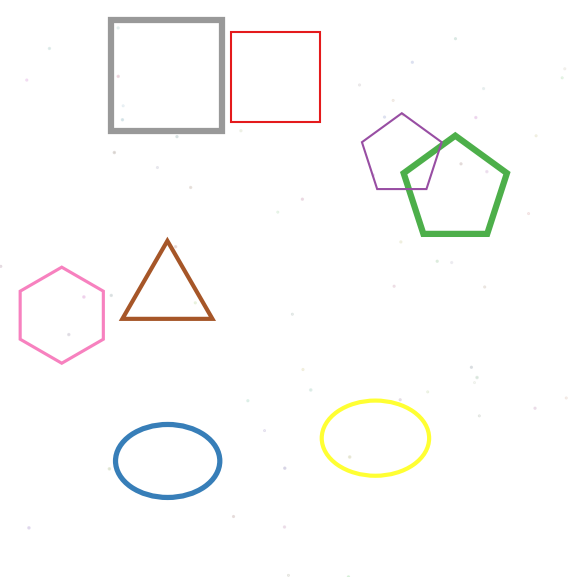[{"shape": "square", "thickness": 1, "radius": 0.39, "center": [0.477, 0.866]}, {"shape": "oval", "thickness": 2.5, "radius": 0.45, "center": [0.29, 0.201]}, {"shape": "pentagon", "thickness": 3, "radius": 0.47, "center": [0.788, 0.67]}, {"shape": "pentagon", "thickness": 1, "radius": 0.36, "center": [0.696, 0.73]}, {"shape": "oval", "thickness": 2, "radius": 0.46, "center": [0.65, 0.24]}, {"shape": "triangle", "thickness": 2, "radius": 0.45, "center": [0.29, 0.492]}, {"shape": "hexagon", "thickness": 1.5, "radius": 0.42, "center": [0.107, 0.453]}, {"shape": "square", "thickness": 3, "radius": 0.48, "center": [0.288, 0.869]}]